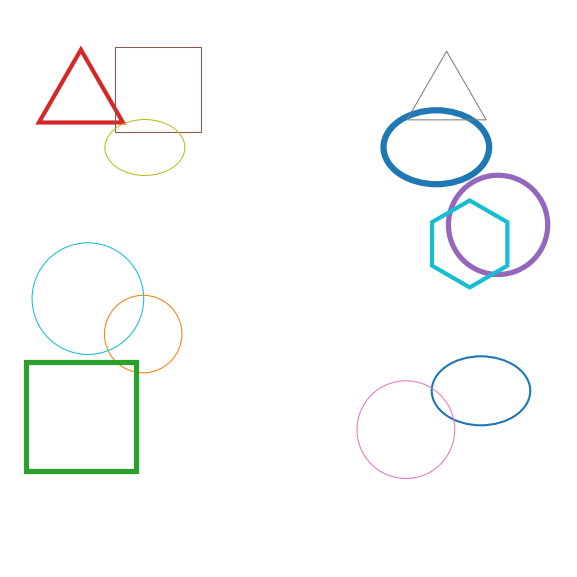[{"shape": "oval", "thickness": 3, "radius": 0.46, "center": [0.756, 0.744]}, {"shape": "oval", "thickness": 1, "radius": 0.43, "center": [0.833, 0.322]}, {"shape": "circle", "thickness": 0.5, "radius": 0.34, "center": [0.248, 0.421]}, {"shape": "square", "thickness": 2.5, "radius": 0.48, "center": [0.14, 0.278]}, {"shape": "triangle", "thickness": 2, "radius": 0.42, "center": [0.14, 0.829]}, {"shape": "circle", "thickness": 2.5, "radius": 0.43, "center": [0.862, 0.61]}, {"shape": "square", "thickness": 0.5, "radius": 0.37, "center": [0.274, 0.844]}, {"shape": "circle", "thickness": 0.5, "radius": 0.42, "center": [0.703, 0.255]}, {"shape": "triangle", "thickness": 0.5, "radius": 0.4, "center": [0.773, 0.831]}, {"shape": "oval", "thickness": 0.5, "radius": 0.35, "center": [0.251, 0.744]}, {"shape": "hexagon", "thickness": 2, "radius": 0.38, "center": [0.813, 0.577]}, {"shape": "circle", "thickness": 0.5, "radius": 0.48, "center": [0.152, 0.482]}]